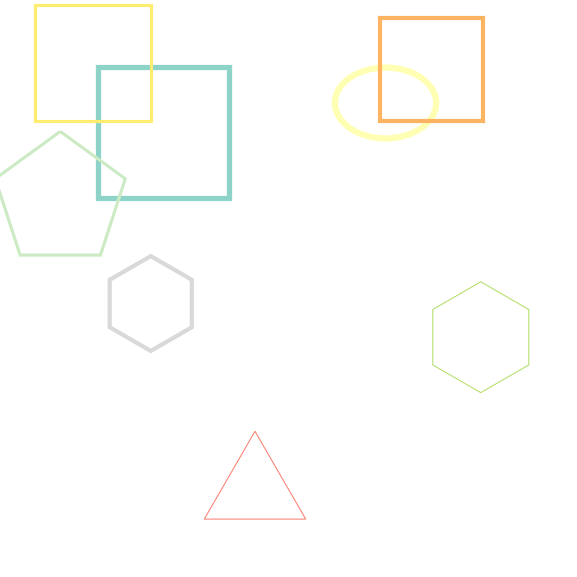[{"shape": "square", "thickness": 2.5, "radius": 0.57, "center": [0.283, 0.77]}, {"shape": "oval", "thickness": 3, "radius": 0.44, "center": [0.668, 0.821]}, {"shape": "triangle", "thickness": 0.5, "radius": 0.51, "center": [0.442, 0.151]}, {"shape": "square", "thickness": 2, "radius": 0.45, "center": [0.747, 0.879]}, {"shape": "hexagon", "thickness": 0.5, "radius": 0.48, "center": [0.833, 0.415]}, {"shape": "hexagon", "thickness": 2, "radius": 0.41, "center": [0.261, 0.474]}, {"shape": "pentagon", "thickness": 1.5, "radius": 0.59, "center": [0.104, 0.653]}, {"shape": "square", "thickness": 1.5, "radius": 0.5, "center": [0.161, 0.89]}]